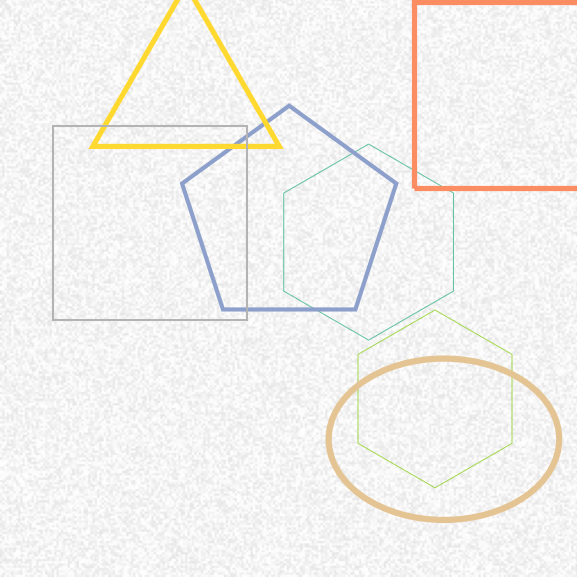[{"shape": "hexagon", "thickness": 0.5, "radius": 0.85, "center": [0.638, 0.58]}, {"shape": "square", "thickness": 2.5, "radius": 0.8, "center": [0.877, 0.834]}, {"shape": "pentagon", "thickness": 2, "radius": 0.98, "center": [0.501, 0.621]}, {"shape": "hexagon", "thickness": 0.5, "radius": 0.77, "center": [0.753, 0.308]}, {"shape": "triangle", "thickness": 2.5, "radius": 0.93, "center": [0.322, 0.839]}, {"shape": "oval", "thickness": 3, "radius": 1.0, "center": [0.769, 0.238]}, {"shape": "square", "thickness": 1, "radius": 0.84, "center": [0.259, 0.613]}]